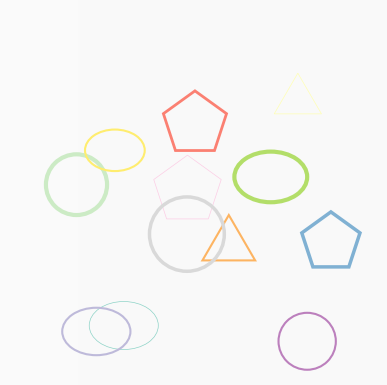[{"shape": "oval", "thickness": 0.5, "radius": 0.45, "center": [0.319, 0.154]}, {"shape": "triangle", "thickness": 0.5, "radius": 0.35, "center": [0.769, 0.739]}, {"shape": "oval", "thickness": 1.5, "radius": 0.44, "center": [0.249, 0.139]}, {"shape": "pentagon", "thickness": 2, "radius": 0.43, "center": [0.503, 0.678]}, {"shape": "pentagon", "thickness": 2.5, "radius": 0.39, "center": [0.854, 0.371]}, {"shape": "triangle", "thickness": 1.5, "radius": 0.39, "center": [0.59, 0.363]}, {"shape": "oval", "thickness": 3, "radius": 0.47, "center": [0.699, 0.54]}, {"shape": "pentagon", "thickness": 0.5, "radius": 0.46, "center": [0.484, 0.505]}, {"shape": "circle", "thickness": 2.5, "radius": 0.48, "center": [0.482, 0.392]}, {"shape": "circle", "thickness": 1.5, "radius": 0.37, "center": [0.793, 0.114]}, {"shape": "circle", "thickness": 3, "radius": 0.39, "center": [0.197, 0.52]}, {"shape": "oval", "thickness": 1.5, "radius": 0.39, "center": [0.296, 0.61]}]